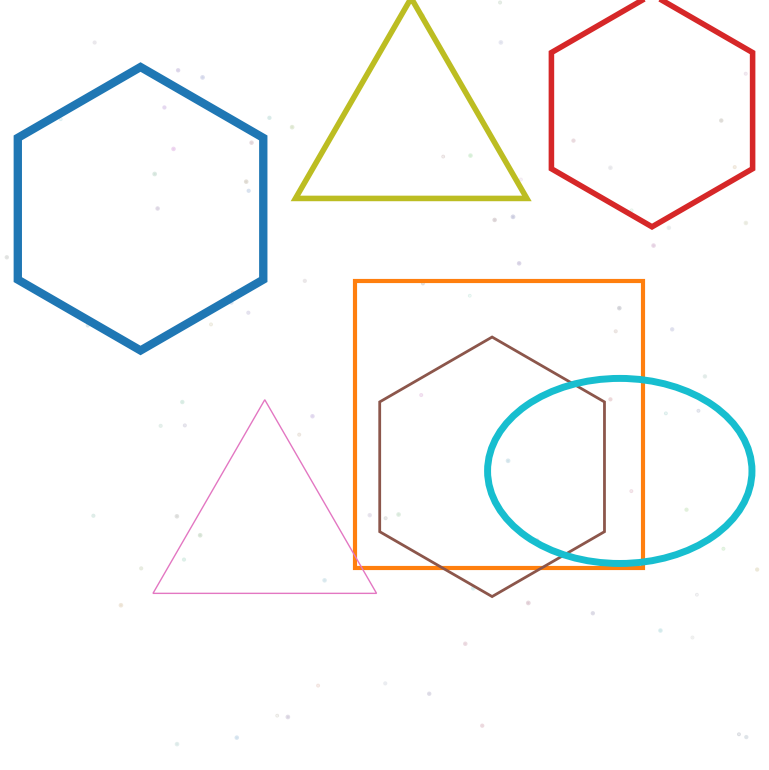[{"shape": "hexagon", "thickness": 3, "radius": 0.92, "center": [0.183, 0.729]}, {"shape": "square", "thickness": 1.5, "radius": 0.93, "center": [0.648, 0.449]}, {"shape": "hexagon", "thickness": 2, "radius": 0.75, "center": [0.847, 0.856]}, {"shape": "hexagon", "thickness": 1, "radius": 0.84, "center": [0.639, 0.394]}, {"shape": "triangle", "thickness": 0.5, "radius": 0.84, "center": [0.344, 0.313]}, {"shape": "triangle", "thickness": 2, "radius": 0.87, "center": [0.534, 0.829]}, {"shape": "oval", "thickness": 2.5, "radius": 0.86, "center": [0.805, 0.388]}]